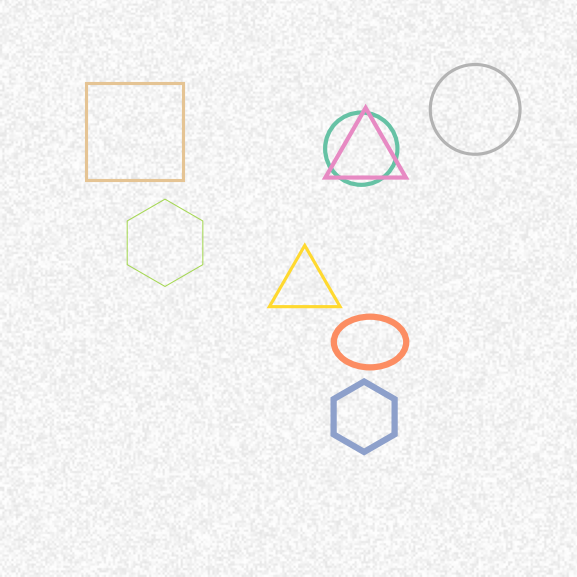[{"shape": "circle", "thickness": 2, "radius": 0.31, "center": [0.626, 0.742]}, {"shape": "oval", "thickness": 3, "radius": 0.31, "center": [0.641, 0.407]}, {"shape": "hexagon", "thickness": 3, "radius": 0.3, "center": [0.63, 0.277]}, {"shape": "triangle", "thickness": 2, "radius": 0.4, "center": [0.633, 0.732]}, {"shape": "hexagon", "thickness": 0.5, "radius": 0.38, "center": [0.286, 0.579]}, {"shape": "triangle", "thickness": 1.5, "radius": 0.35, "center": [0.528, 0.503]}, {"shape": "square", "thickness": 1.5, "radius": 0.42, "center": [0.233, 0.771]}, {"shape": "circle", "thickness": 1.5, "radius": 0.39, "center": [0.823, 0.81]}]